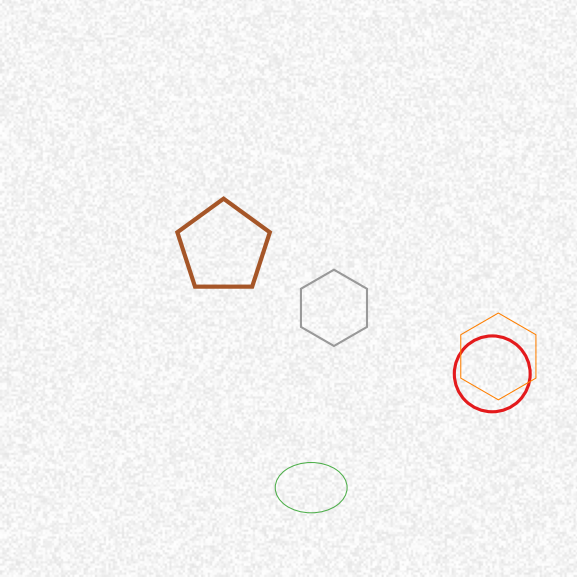[{"shape": "circle", "thickness": 1.5, "radius": 0.33, "center": [0.852, 0.352]}, {"shape": "oval", "thickness": 0.5, "radius": 0.31, "center": [0.539, 0.155]}, {"shape": "hexagon", "thickness": 0.5, "radius": 0.38, "center": [0.863, 0.382]}, {"shape": "pentagon", "thickness": 2, "radius": 0.42, "center": [0.387, 0.571]}, {"shape": "hexagon", "thickness": 1, "radius": 0.33, "center": [0.578, 0.466]}]